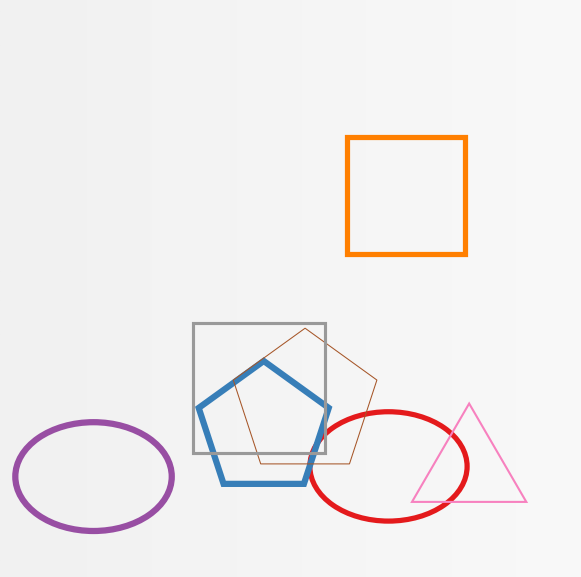[{"shape": "oval", "thickness": 2.5, "radius": 0.68, "center": [0.668, 0.191]}, {"shape": "pentagon", "thickness": 3, "radius": 0.59, "center": [0.454, 0.256]}, {"shape": "oval", "thickness": 3, "radius": 0.67, "center": [0.161, 0.174]}, {"shape": "square", "thickness": 2.5, "radius": 0.51, "center": [0.698, 0.661]}, {"shape": "pentagon", "thickness": 0.5, "radius": 0.65, "center": [0.525, 0.301]}, {"shape": "triangle", "thickness": 1, "radius": 0.57, "center": [0.807, 0.187]}, {"shape": "square", "thickness": 1.5, "radius": 0.56, "center": [0.445, 0.327]}]